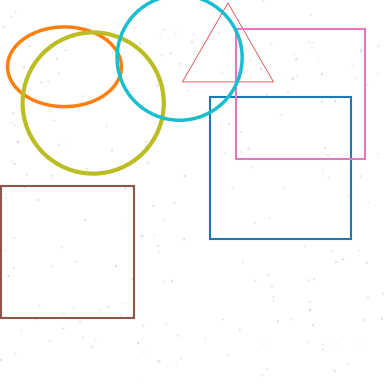[{"shape": "square", "thickness": 1.5, "radius": 0.92, "center": [0.729, 0.564]}, {"shape": "oval", "thickness": 2.5, "radius": 0.74, "center": [0.167, 0.827]}, {"shape": "triangle", "thickness": 0.5, "radius": 0.68, "center": [0.592, 0.856]}, {"shape": "square", "thickness": 1.5, "radius": 0.86, "center": [0.175, 0.345]}, {"shape": "square", "thickness": 1.5, "radius": 0.84, "center": [0.781, 0.756]}, {"shape": "circle", "thickness": 3, "radius": 0.92, "center": [0.242, 0.732]}, {"shape": "circle", "thickness": 2.5, "radius": 0.81, "center": [0.466, 0.85]}]